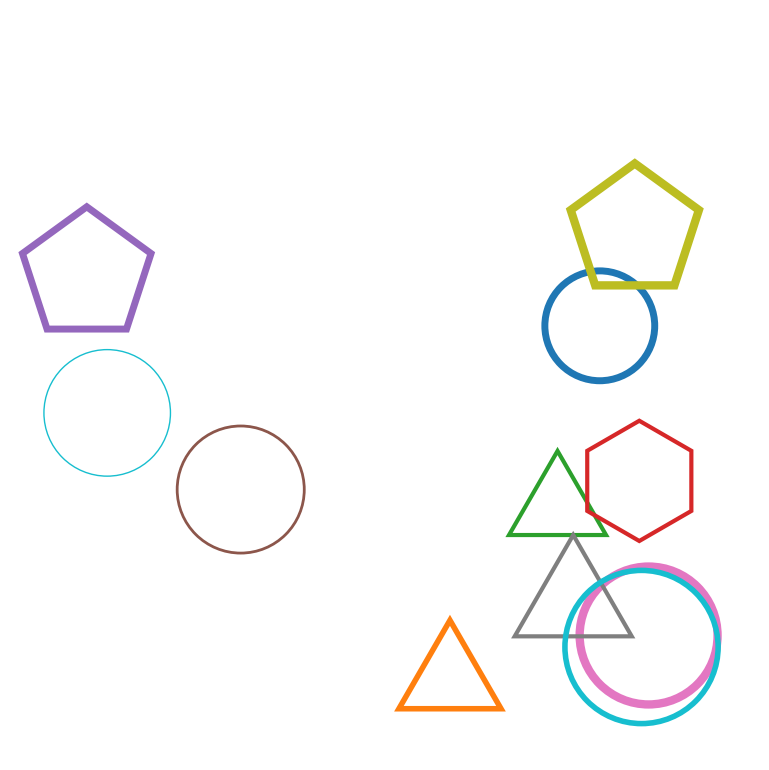[{"shape": "circle", "thickness": 2.5, "radius": 0.36, "center": [0.779, 0.577]}, {"shape": "triangle", "thickness": 2, "radius": 0.38, "center": [0.584, 0.118]}, {"shape": "triangle", "thickness": 1.5, "radius": 0.36, "center": [0.724, 0.342]}, {"shape": "hexagon", "thickness": 1.5, "radius": 0.39, "center": [0.83, 0.375]}, {"shape": "pentagon", "thickness": 2.5, "radius": 0.44, "center": [0.113, 0.644]}, {"shape": "circle", "thickness": 1, "radius": 0.41, "center": [0.313, 0.364]}, {"shape": "circle", "thickness": 3, "radius": 0.45, "center": [0.842, 0.175]}, {"shape": "triangle", "thickness": 1.5, "radius": 0.44, "center": [0.744, 0.217]}, {"shape": "pentagon", "thickness": 3, "radius": 0.44, "center": [0.824, 0.7]}, {"shape": "circle", "thickness": 2, "radius": 0.5, "center": [0.833, 0.16]}, {"shape": "circle", "thickness": 0.5, "radius": 0.41, "center": [0.139, 0.464]}]